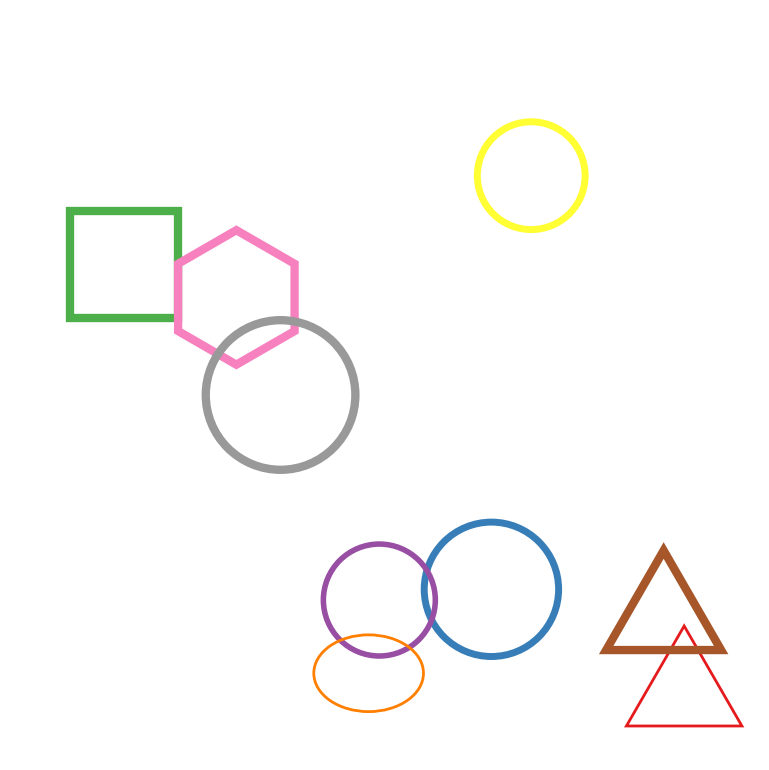[{"shape": "triangle", "thickness": 1, "radius": 0.43, "center": [0.889, 0.1]}, {"shape": "circle", "thickness": 2.5, "radius": 0.44, "center": [0.638, 0.235]}, {"shape": "square", "thickness": 3, "radius": 0.35, "center": [0.161, 0.656]}, {"shape": "circle", "thickness": 2, "radius": 0.36, "center": [0.493, 0.221]}, {"shape": "oval", "thickness": 1, "radius": 0.36, "center": [0.479, 0.126]}, {"shape": "circle", "thickness": 2.5, "radius": 0.35, "center": [0.69, 0.772]}, {"shape": "triangle", "thickness": 3, "radius": 0.43, "center": [0.862, 0.199]}, {"shape": "hexagon", "thickness": 3, "radius": 0.44, "center": [0.307, 0.614]}, {"shape": "circle", "thickness": 3, "radius": 0.49, "center": [0.364, 0.487]}]